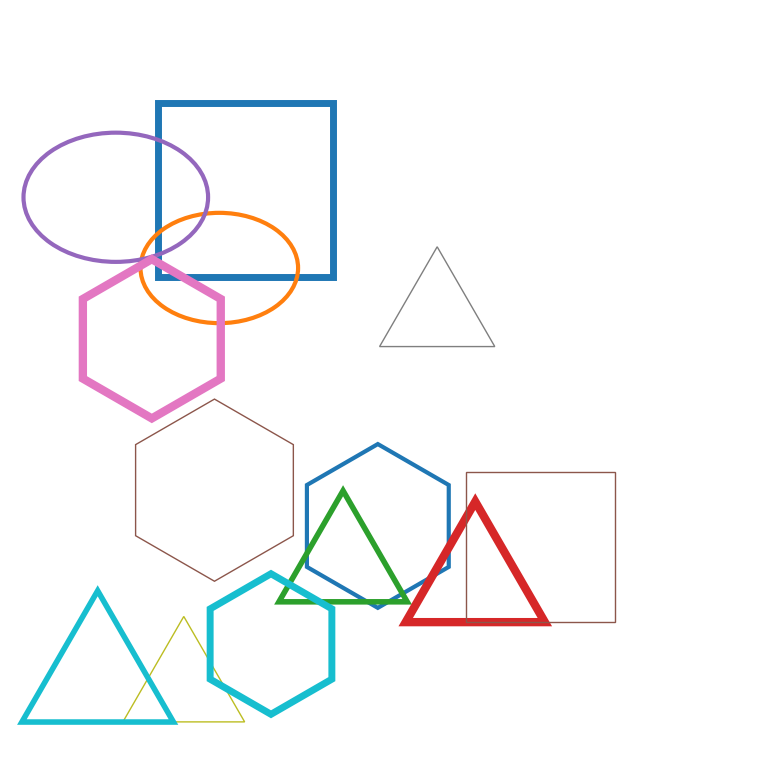[{"shape": "hexagon", "thickness": 1.5, "radius": 0.53, "center": [0.491, 0.317]}, {"shape": "square", "thickness": 2.5, "radius": 0.57, "center": [0.319, 0.753]}, {"shape": "oval", "thickness": 1.5, "radius": 0.51, "center": [0.285, 0.652]}, {"shape": "triangle", "thickness": 2, "radius": 0.48, "center": [0.446, 0.267]}, {"shape": "triangle", "thickness": 3, "radius": 0.52, "center": [0.617, 0.244]}, {"shape": "oval", "thickness": 1.5, "radius": 0.6, "center": [0.15, 0.744]}, {"shape": "hexagon", "thickness": 0.5, "radius": 0.59, "center": [0.279, 0.363]}, {"shape": "square", "thickness": 0.5, "radius": 0.49, "center": [0.702, 0.29]}, {"shape": "hexagon", "thickness": 3, "radius": 0.52, "center": [0.197, 0.56]}, {"shape": "triangle", "thickness": 0.5, "radius": 0.43, "center": [0.568, 0.593]}, {"shape": "triangle", "thickness": 0.5, "radius": 0.46, "center": [0.239, 0.108]}, {"shape": "hexagon", "thickness": 2.5, "radius": 0.46, "center": [0.352, 0.164]}, {"shape": "triangle", "thickness": 2, "radius": 0.57, "center": [0.127, 0.119]}]